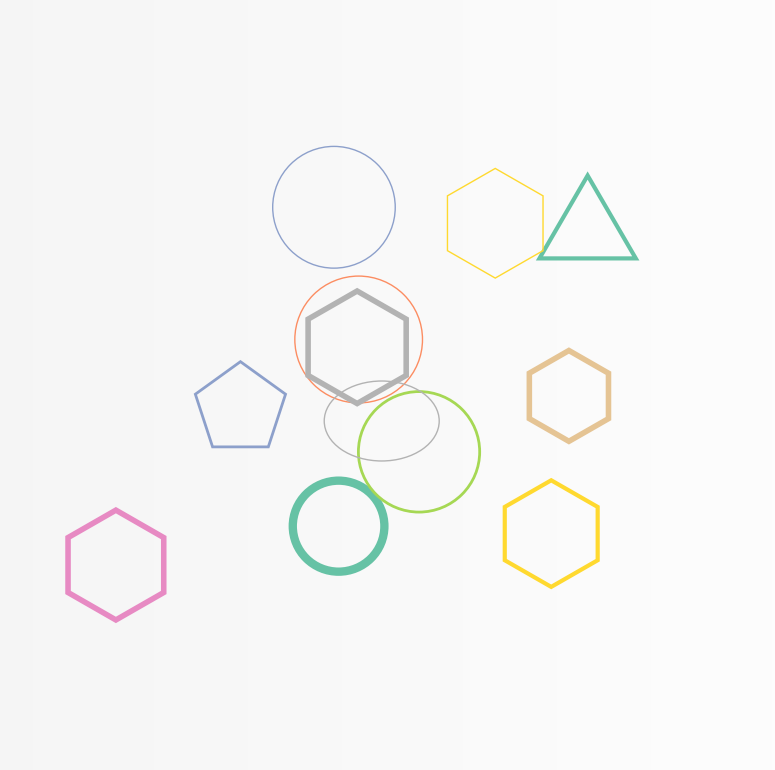[{"shape": "triangle", "thickness": 1.5, "radius": 0.36, "center": [0.758, 0.7]}, {"shape": "circle", "thickness": 3, "radius": 0.3, "center": [0.437, 0.317]}, {"shape": "circle", "thickness": 0.5, "radius": 0.41, "center": [0.463, 0.559]}, {"shape": "circle", "thickness": 0.5, "radius": 0.4, "center": [0.431, 0.731]}, {"shape": "pentagon", "thickness": 1, "radius": 0.31, "center": [0.31, 0.469]}, {"shape": "hexagon", "thickness": 2, "radius": 0.36, "center": [0.15, 0.266]}, {"shape": "circle", "thickness": 1, "radius": 0.39, "center": [0.541, 0.413]}, {"shape": "hexagon", "thickness": 1.5, "radius": 0.35, "center": [0.711, 0.307]}, {"shape": "hexagon", "thickness": 0.5, "radius": 0.36, "center": [0.639, 0.71]}, {"shape": "hexagon", "thickness": 2, "radius": 0.29, "center": [0.734, 0.486]}, {"shape": "hexagon", "thickness": 2, "radius": 0.37, "center": [0.461, 0.549]}, {"shape": "oval", "thickness": 0.5, "radius": 0.37, "center": [0.493, 0.453]}]